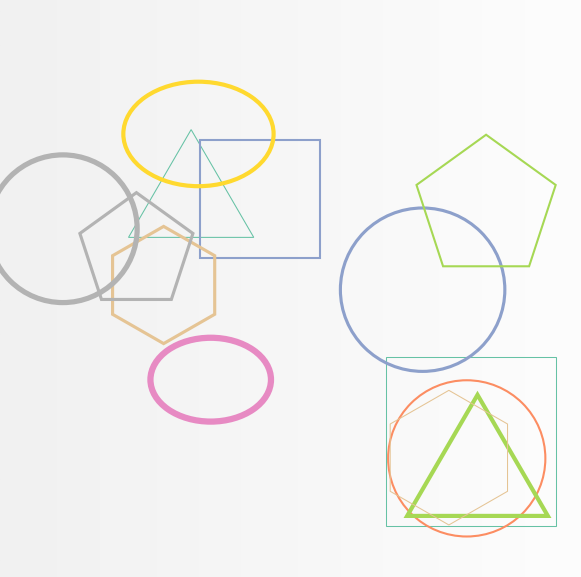[{"shape": "square", "thickness": 0.5, "radius": 0.73, "center": [0.81, 0.234]}, {"shape": "triangle", "thickness": 0.5, "radius": 0.62, "center": [0.329, 0.65]}, {"shape": "circle", "thickness": 1, "radius": 0.68, "center": [0.803, 0.205]}, {"shape": "square", "thickness": 1, "radius": 0.51, "center": [0.447, 0.654]}, {"shape": "circle", "thickness": 1.5, "radius": 0.71, "center": [0.727, 0.498]}, {"shape": "oval", "thickness": 3, "radius": 0.52, "center": [0.363, 0.342]}, {"shape": "pentagon", "thickness": 1, "radius": 0.63, "center": [0.836, 0.64]}, {"shape": "triangle", "thickness": 2, "radius": 0.7, "center": [0.822, 0.176]}, {"shape": "oval", "thickness": 2, "radius": 0.65, "center": [0.341, 0.767]}, {"shape": "hexagon", "thickness": 1.5, "radius": 0.51, "center": [0.282, 0.506]}, {"shape": "hexagon", "thickness": 0.5, "radius": 0.58, "center": [0.772, 0.207]}, {"shape": "pentagon", "thickness": 1.5, "radius": 0.51, "center": [0.235, 0.563]}, {"shape": "circle", "thickness": 2.5, "radius": 0.64, "center": [0.108, 0.603]}]